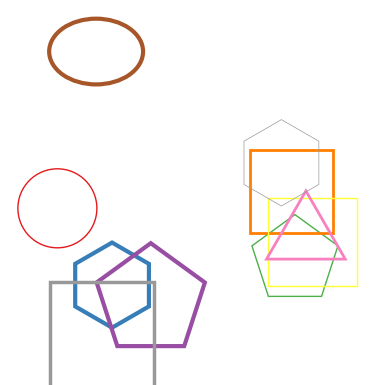[{"shape": "circle", "thickness": 1, "radius": 0.51, "center": [0.149, 0.459]}, {"shape": "hexagon", "thickness": 3, "radius": 0.55, "center": [0.291, 0.259]}, {"shape": "pentagon", "thickness": 1, "radius": 0.59, "center": [0.766, 0.325]}, {"shape": "pentagon", "thickness": 3, "radius": 0.74, "center": [0.392, 0.221]}, {"shape": "square", "thickness": 2, "radius": 0.54, "center": [0.757, 0.502]}, {"shape": "square", "thickness": 1, "radius": 0.58, "center": [0.812, 0.371]}, {"shape": "oval", "thickness": 3, "radius": 0.61, "center": [0.25, 0.866]}, {"shape": "triangle", "thickness": 2, "radius": 0.59, "center": [0.795, 0.386]}, {"shape": "hexagon", "thickness": 0.5, "radius": 0.56, "center": [0.731, 0.577]}, {"shape": "square", "thickness": 2.5, "radius": 0.68, "center": [0.264, 0.132]}]